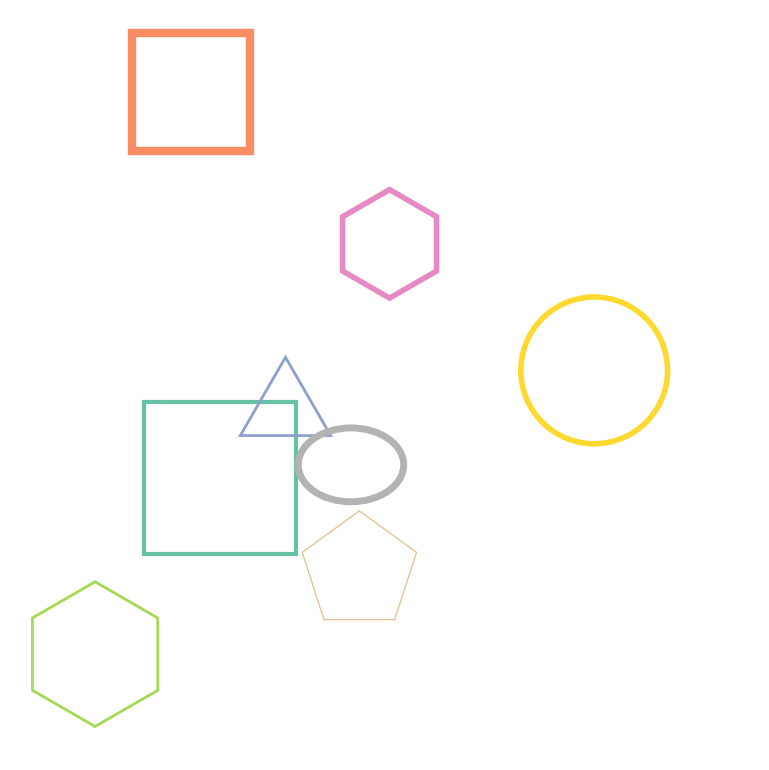[{"shape": "square", "thickness": 1.5, "radius": 0.49, "center": [0.286, 0.379]}, {"shape": "square", "thickness": 3, "radius": 0.38, "center": [0.248, 0.881]}, {"shape": "triangle", "thickness": 1, "radius": 0.34, "center": [0.371, 0.468]}, {"shape": "hexagon", "thickness": 2, "radius": 0.35, "center": [0.506, 0.683]}, {"shape": "hexagon", "thickness": 1, "radius": 0.47, "center": [0.123, 0.15]}, {"shape": "circle", "thickness": 2, "radius": 0.48, "center": [0.772, 0.519]}, {"shape": "pentagon", "thickness": 0.5, "radius": 0.39, "center": [0.467, 0.258]}, {"shape": "oval", "thickness": 2.5, "radius": 0.34, "center": [0.456, 0.396]}]